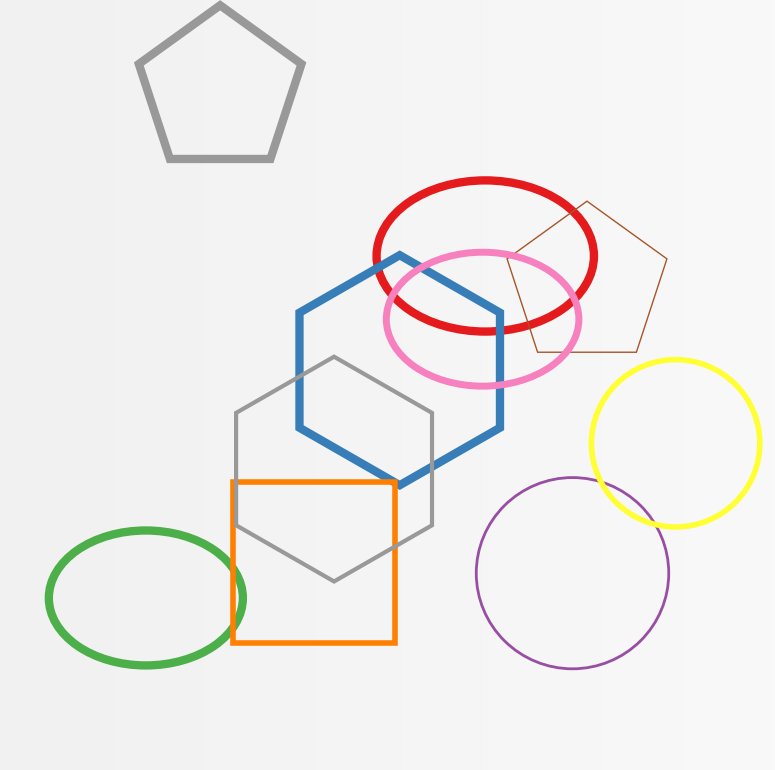[{"shape": "oval", "thickness": 3, "radius": 0.7, "center": [0.626, 0.668]}, {"shape": "hexagon", "thickness": 3, "radius": 0.75, "center": [0.516, 0.519]}, {"shape": "oval", "thickness": 3, "radius": 0.63, "center": [0.188, 0.223]}, {"shape": "circle", "thickness": 1, "radius": 0.62, "center": [0.739, 0.256]}, {"shape": "square", "thickness": 2, "radius": 0.52, "center": [0.405, 0.27]}, {"shape": "circle", "thickness": 2, "radius": 0.54, "center": [0.872, 0.424]}, {"shape": "pentagon", "thickness": 0.5, "radius": 0.54, "center": [0.757, 0.63]}, {"shape": "oval", "thickness": 2.5, "radius": 0.62, "center": [0.623, 0.585]}, {"shape": "hexagon", "thickness": 1.5, "radius": 0.73, "center": [0.431, 0.391]}, {"shape": "pentagon", "thickness": 3, "radius": 0.55, "center": [0.284, 0.883]}]